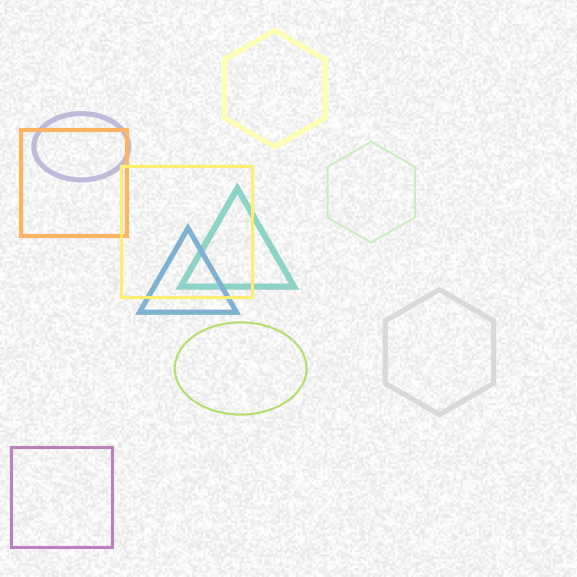[{"shape": "triangle", "thickness": 3, "radius": 0.57, "center": [0.411, 0.56]}, {"shape": "hexagon", "thickness": 2.5, "radius": 0.5, "center": [0.476, 0.846]}, {"shape": "oval", "thickness": 2.5, "radius": 0.41, "center": [0.141, 0.745]}, {"shape": "triangle", "thickness": 2.5, "radius": 0.49, "center": [0.326, 0.507]}, {"shape": "square", "thickness": 2, "radius": 0.46, "center": [0.128, 0.682]}, {"shape": "oval", "thickness": 1, "radius": 0.57, "center": [0.417, 0.361]}, {"shape": "hexagon", "thickness": 2.5, "radius": 0.54, "center": [0.761, 0.389]}, {"shape": "square", "thickness": 1.5, "radius": 0.43, "center": [0.106, 0.139]}, {"shape": "hexagon", "thickness": 1, "radius": 0.44, "center": [0.643, 0.667]}, {"shape": "square", "thickness": 1.5, "radius": 0.57, "center": [0.322, 0.598]}]